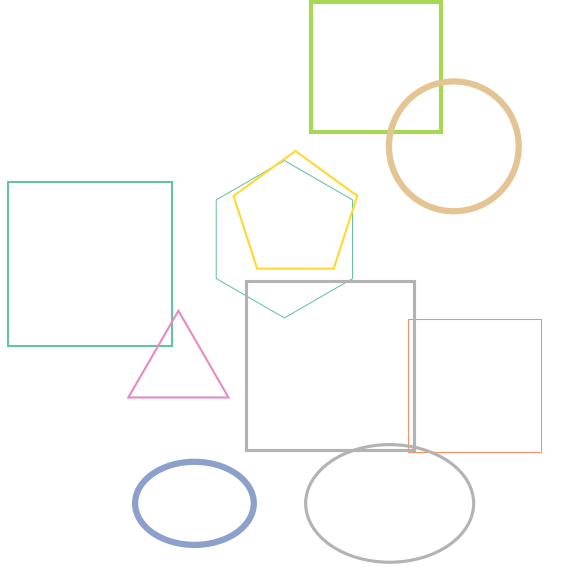[{"shape": "hexagon", "thickness": 0.5, "radius": 0.68, "center": [0.492, 0.585]}, {"shape": "square", "thickness": 1, "radius": 0.71, "center": [0.156, 0.542]}, {"shape": "square", "thickness": 0.5, "radius": 0.58, "center": [0.822, 0.331]}, {"shape": "oval", "thickness": 3, "radius": 0.51, "center": [0.337, 0.128]}, {"shape": "triangle", "thickness": 1, "radius": 0.5, "center": [0.309, 0.361]}, {"shape": "square", "thickness": 2, "radius": 0.56, "center": [0.652, 0.883]}, {"shape": "pentagon", "thickness": 1, "radius": 0.56, "center": [0.512, 0.625]}, {"shape": "circle", "thickness": 3, "radius": 0.56, "center": [0.786, 0.746]}, {"shape": "oval", "thickness": 1.5, "radius": 0.73, "center": [0.675, 0.127]}, {"shape": "square", "thickness": 1.5, "radius": 0.73, "center": [0.572, 0.367]}]